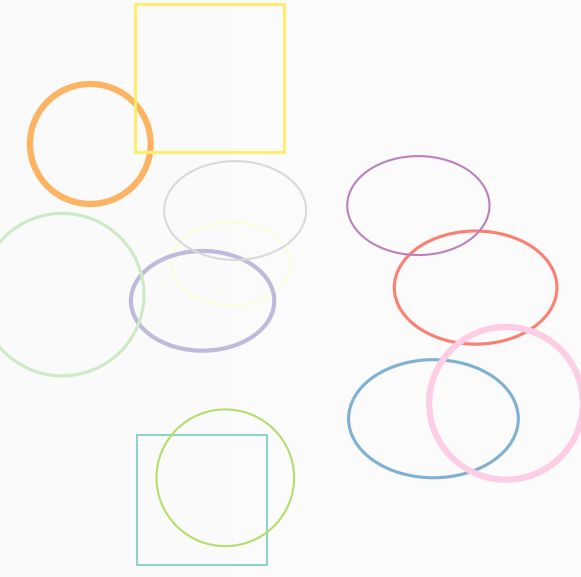[{"shape": "square", "thickness": 1, "radius": 0.56, "center": [0.348, 0.133]}, {"shape": "oval", "thickness": 0.5, "radius": 0.51, "center": [0.397, 0.542]}, {"shape": "oval", "thickness": 2, "radius": 0.62, "center": [0.349, 0.478]}, {"shape": "oval", "thickness": 1.5, "radius": 0.7, "center": [0.818, 0.501]}, {"shape": "oval", "thickness": 1.5, "radius": 0.73, "center": [0.746, 0.274]}, {"shape": "circle", "thickness": 3, "radius": 0.52, "center": [0.155, 0.75]}, {"shape": "circle", "thickness": 1, "radius": 0.59, "center": [0.388, 0.172]}, {"shape": "circle", "thickness": 3, "radius": 0.66, "center": [0.871, 0.301]}, {"shape": "oval", "thickness": 1, "radius": 0.61, "center": [0.405, 0.635]}, {"shape": "oval", "thickness": 1, "radius": 0.61, "center": [0.72, 0.643]}, {"shape": "circle", "thickness": 1.5, "radius": 0.7, "center": [0.107, 0.489]}, {"shape": "square", "thickness": 1.5, "radius": 0.64, "center": [0.361, 0.864]}]